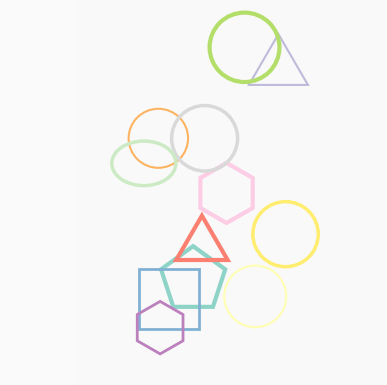[{"shape": "pentagon", "thickness": 3, "radius": 0.44, "center": [0.498, 0.273]}, {"shape": "circle", "thickness": 1.5, "radius": 0.4, "center": [0.659, 0.23]}, {"shape": "triangle", "thickness": 1.5, "radius": 0.44, "center": [0.718, 0.823]}, {"shape": "triangle", "thickness": 3, "radius": 0.38, "center": [0.521, 0.363]}, {"shape": "square", "thickness": 2, "radius": 0.39, "center": [0.437, 0.224]}, {"shape": "circle", "thickness": 1.5, "radius": 0.38, "center": [0.409, 0.641]}, {"shape": "circle", "thickness": 3, "radius": 0.45, "center": [0.631, 0.877]}, {"shape": "hexagon", "thickness": 3, "radius": 0.39, "center": [0.585, 0.499]}, {"shape": "circle", "thickness": 2.5, "radius": 0.43, "center": [0.528, 0.641]}, {"shape": "hexagon", "thickness": 2, "radius": 0.34, "center": [0.413, 0.149]}, {"shape": "oval", "thickness": 2.5, "radius": 0.41, "center": [0.371, 0.576]}, {"shape": "circle", "thickness": 2.5, "radius": 0.42, "center": [0.737, 0.392]}]